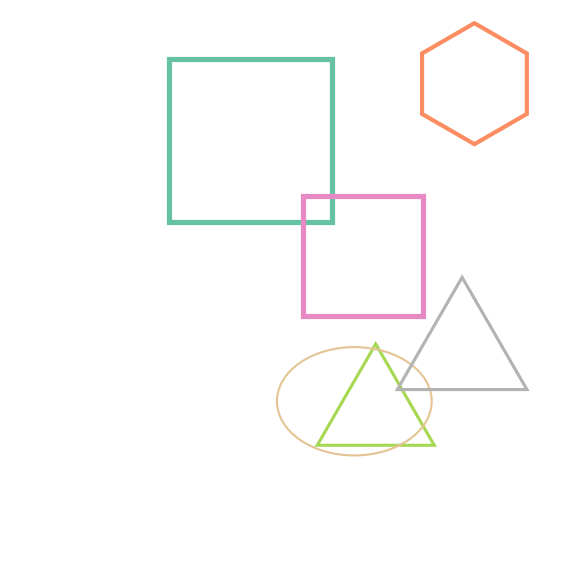[{"shape": "square", "thickness": 2.5, "radius": 0.71, "center": [0.434, 0.756]}, {"shape": "hexagon", "thickness": 2, "radius": 0.52, "center": [0.822, 0.854]}, {"shape": "square", "thickness": 2.5, "radius": 0.52, "center": [0.628, 0.556]}, {"shape": "triangle", "thickness": 1.5, "radius": 0.58, "center": [0.651, 0.287]}, {"shape": "oval", "thickness": 1, "radius": 0.67, "center": [0.614, 0.304]}, {"shape": "triangle", "thickness": 1.5, "radius": 0.65, "center": [0.8, 0.389]}]